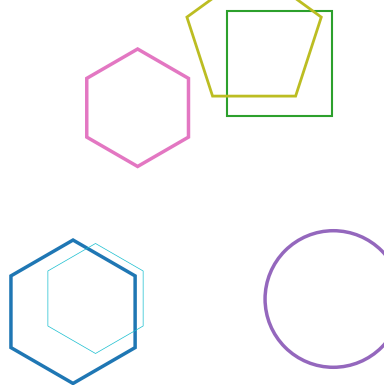[{"shape": "hexagon", "thickness": 2.5, "radius": 0.93, "center": [0.19, 0.19]}, {"shape": "square", "thickness": 1.5, "radius": 0.68, "center": [0.725, 0.834]}, {"shape": "circle", "thickness": 2.5, "radius": 0.89, "center": [0.866, 0.223]}, {"shape": "hexagon", "thickness": 2.5, "radius": 0.76, "center": [0.357, 0.72]}, {"shape": "pentagon", "thickness": 2, "radius": 0.92, "center": [0.66, 0.899]}, {"shape": "hexagon", "thickness": 0.5, "radius": 0.71, "center": [0.248, 0.225]}]